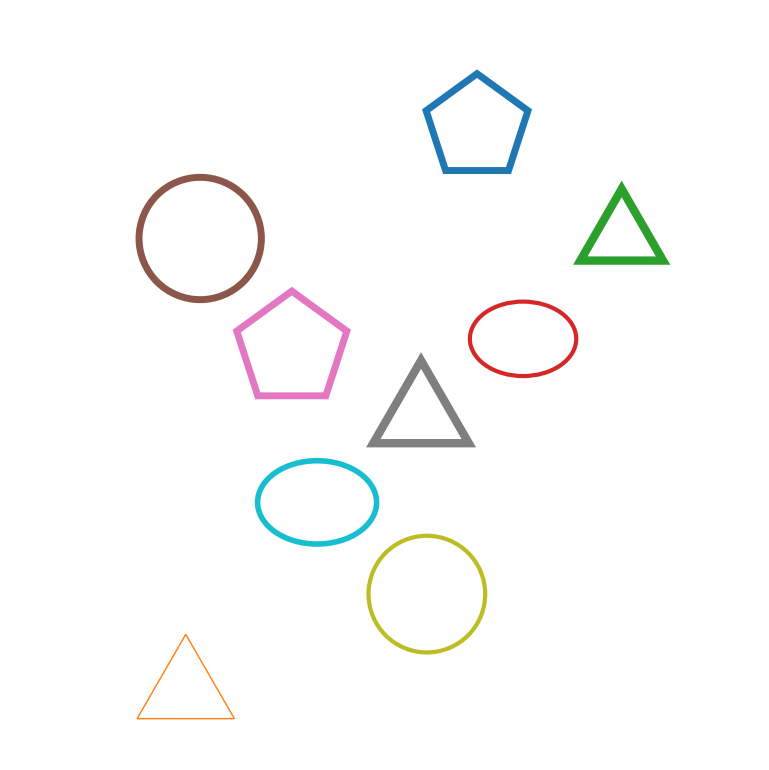[{"shape": "pentagon", "thickness": 2.5, "radius": 0.35, "center": [0.62, 0.835]}, {"shape": "triangle", "thickness": 0.5, "radius": 0.36, "center": [0.241, 0.103]}, {"shape": "triangle", "thickness": 3, "radius": 0.31, "center": [0.807, 0.693]}, {"shape": "oval", "thickness": 1.5, "radius": 0.35, "center": [0.679, 0.56]}, {"shape": "circle", "thickness": 2.5, "radius": 0.4, "center": [0.26, 0.69]}, {"shape": "pentagon", "thickness": 2.5, "radius": 0.38, "center": [0.379, 0.547]}, {"shape": "triangle", "thickness": 3, "radius": 0.36, "center": [0.547, 0.46]}, {"shape": "circle", "thickness": 1.5, "radius": 0.38, "center": [0.554, 0.228]}, {"shape": "oval", "thickness": 2, "radius": 0.39, "center": [0.412, 0.348]}]